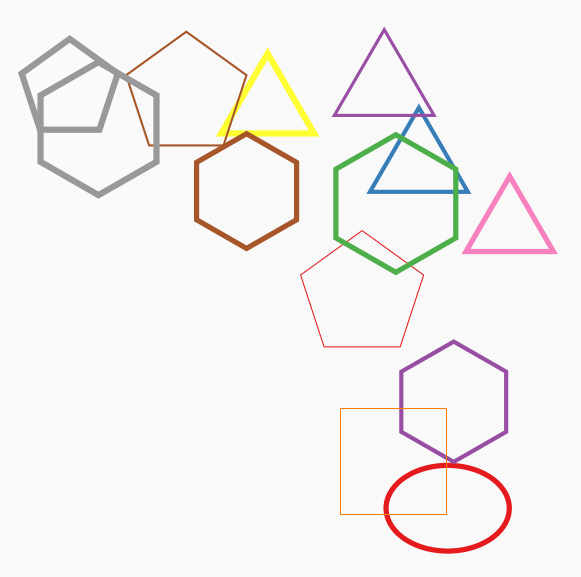[{"shape": "oval", "thickness": 2.5, "radius": 0.53, "center": [0.77, 0.119]}, {"shape": "pentagon", "thickness": 0.5, "radius": 0.56, "center": [0.623, 0.488]}, {"shape": "triangle", "thickness": 2, "radius": 0.49, "center": [0.721, 0.716]}, {"shape": "hexagon", "thickness": 2.5, "radius": 0.6, "center": [0.681, 0.647]}, {"shape": "triangle", "thickness": 1.5, "radius": 0.5, "center": [0.661, 0.849]}, {"shape": "hexagon", "thickness": 2, "radius": 0.52, "center": [0.781, 0.303]}, {"shape": "square", "thickness": 0.5, "radius": 0.46, "center": [0.677, 0.201]}, {"shape": "triangle", "thickness": 3, "radius": 0.46, "center": [0.46, 0.814]}, {"shape": "pentagon", "thickness": 1, "radius": 0.54, "center": [0.321, 0.835]}, {"shape": "hexagon", "thickness": 2.5, "radius": 0.5, "center": [0.424, 0.668]}, {"shape": "triangle", "thickness": 2.5, "radius": 0.43, "center": [0.877, 0.607]}, {"shape": "pentagon", "thickness": 3, "radius": 0.43, "center": [0.12, 0.845]}, {"shape": "hexagon", "thickness": 3, "radius": 0.58, "center": [0.169, 0.776]}]